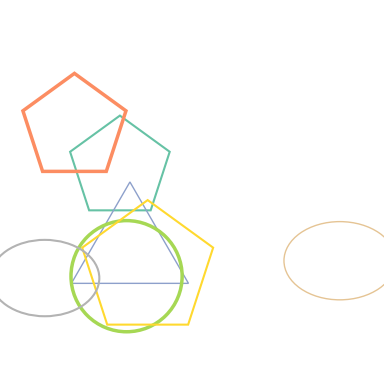[{"shape": "pentagon", "thickness": 1.5, "radius": 0.68, "center": [0.311, 0.564]}, {"shape": "pentagon", "thickness": 2.5, "radius": 0.7, "center": [0.193, 0.669]}, {"shape": "triangle", "thickness": 1, "radius": 0.88, "center": [0.337, 0.352]}, {"shape": "circle", "thickness": 2.5, "radius": 0.72, "center": [0.329, 0.283]}, {"shape": "pentagon", "thickness": 1.5, "radius": 0.89, "center": [0.384, 0.301]}, {"shape": "oval", "thickness": 1, "radius": 0.73, "center": [0.883, 0.323]}, {"shape": "oval", "thickness": 1.5, "radius": 0.71, "center": [0.116, 0.278]}]